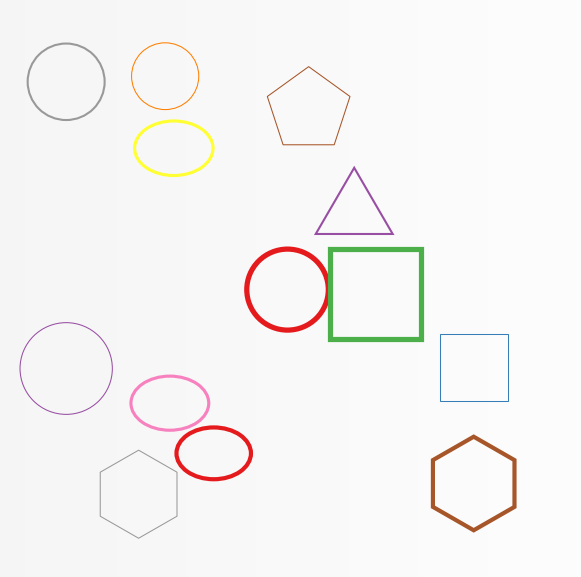[{"shape": "oval", "thickness": 2, "radius": 0.32, "center": [0.368, 0.214]}, {"shape": "circle", "thickness": 2.5, "radius": 0.35, "center": [0.495, 0.498]}, {"shape": "square", "thickness": 0.5, "radius": 0.29, "center": [0.816, 0.362]}, {"shape": "square", "thickness": 2.5, "radius": 0.39, "center": [0.646, 0.49]}, {"shape": "triangle", "thickness": 1, "radius": 0.38, "center": [0.609, 0.632]}, {"shape": "circle", "thickness": 0.5, "radius": 0.4, "center": [0.114, 0.361]}, {"shape": "circle", "thickness": 0.5, "radius": 0.29, "center": [0.284, 0.867]}, {"shape": "oval", "thickness": 1.5, "radius": 0.34, "center": [0.299, 0.742]}, {"shape": "pentagon", "thickness": 0.5, "radius": 0.37, "center": [0.531, 0.809]}, {"shape": "hexagon", "thickness": 2, "radius": 0.41, "center": [0.815, 0.162]}, {"shape": "oval", "thickness": 1.5, "radius": 0.33, "center": [0.292, 0.301]}, {"shape": "hexagon", "thickness": 0.5, "radius": 0.38, "center": [0.238, 0.143]}, {"shape": "circle", "thickness": 1, "radius": 0.33, "center": [0.114, 0.858]}]